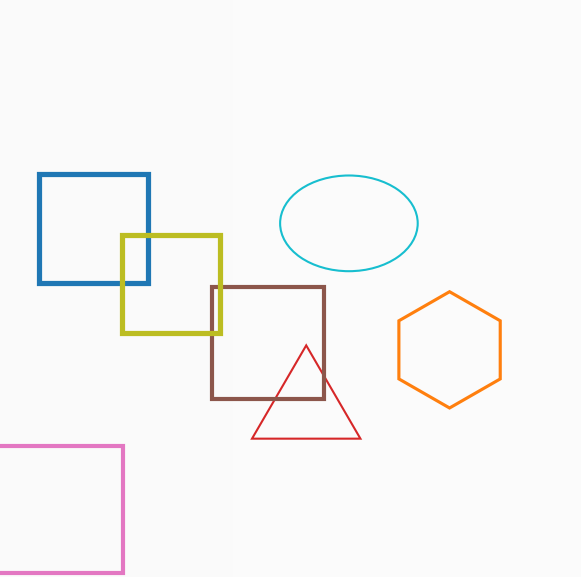[{"shape": "square", "thickness": 2.5, "radius": 0.47, "center": [0.161, 0.604]}, {"shape": "hexagon", "thickness": 1.5, "radius": 0.5, "center": [0.773, 0.393]}, {"shape": "triangle", "thickness": 1, "radius": 0.54, "center": [0.527, 0.293]}, {"shape": "square", "thickness": 2, "radius": 0.48, "center": [0.461, 0.405]}, {"shape": "square", "thickness": 2, "radius": 0.55, "center": [0.102, 0.117]}, {"shape": "square", "thickness": 2.5, "radius": 0.42, "center": [0.294, 0.508]}, {"shape": "oval", "thickness": 1, "radius": 0.59, "center": [0.6, 0.612]}]